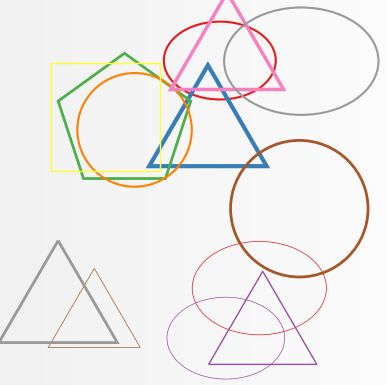[{"shape": "oval", "thickness": 0.5, "radius": 0.87, "center": [0.669, 0.252]}, {"shape": "oval", "thickness": 1.5, "radius": 0.72, "center": [0.567, 0.843]}, {"shape": "triangle", "thickness": 3, "radius": 0.87, "center": [0.537, 0.656]}, {"shape": "pentagon", "thickness": 2, "radius": 0.9, "center": [0.321, 0.682]}, {"shape": "oval", "thickness": 0.5, "radius": 0.76, "center": [0.583, 0.122]}, {"shape": "triangle", "thickness": 1, "radius": 0.81, "center": [0.678, 0.134]}, {"shape": "circle", "thickness": 1.5, "radius": 0.74, "center": [0.347, 0.663]}, {"shape": "square", "thickness": 1, "radius": 0.7, "center": [0.272, 0.696]}, {"shape": "circle", "thickness": 2, "radius": 0.89, "center": [0.772, 0.458]}, {"shape": "triangle", "thickness": 0.5, "radius": 0.69, "center": [0.243, 0.166]}, {"shape": "triangle", "thickness": 2.5, "radius": 0.84, "center": [0.586, 0.852]}, {"shape": "triangle", "thickness": 2, "radius": 0.88, "center": [0.15, 0.198]}, {"shape": "oval", "thickness": 1.5, "radius": 1.0, "center": [0.778, 0.841]}]